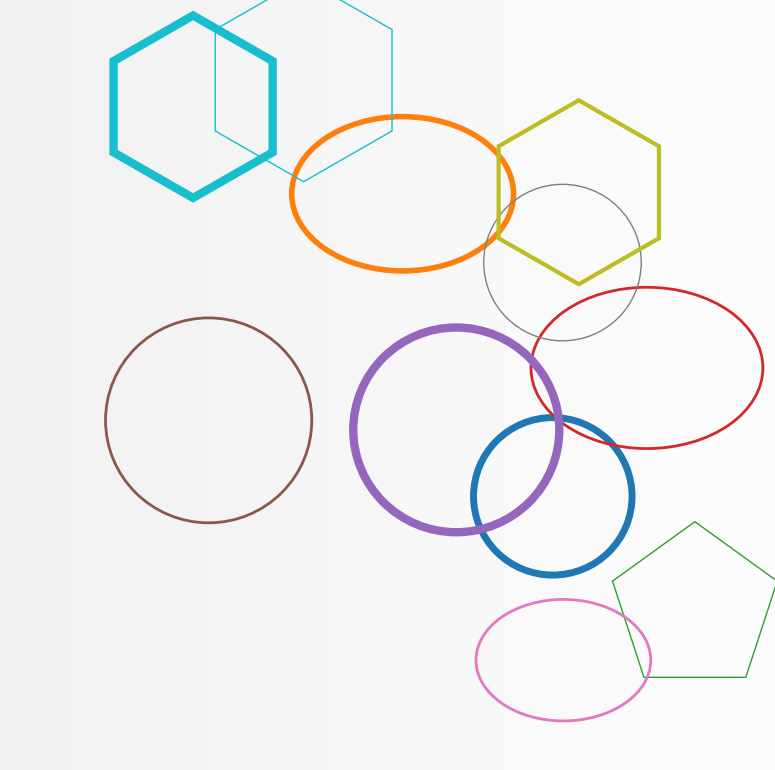[{"shape": "circle", "thickness": 2.5, "radius": 0.51, "center": [0.713, 0.355]}, {"shape": "oval", "thickness": 2, "radius": 0.72, "center": [0.519, 0.748]}, {"shape": "pentagon", "thickness": 0.5, "radius": 0.56, "center": [0.897, 0.211]}, {"shape": "oval", "thickness": 1, "radius": 0.75, "center": [0.835, 0.522]}, {"shape": "circle", "thickness": 3, "radius": 0.66, "center": [0.589, 0.442]}, {"shape": "circle", "thickness": 1, "radius": 0.67, "center": [0.269, 0.454]}, {"shape": "oval", "thickness": 1, "radius": 0.56, "center": [0.727, 0.143]}, {"shape": "circle", "thickness": 0.5, "radius": 0.51, "center": [0.726, 0.659]}, {"shape": "hexagon", "thickness": 1.5, "radius": 0.6, "center": [0.747, 0.75]}, {"shape": "hexagon", "thickness": 3, "radius": 0.59, "center": [0.249, 0.861]}, {"shape": "hexagon", "thickness": 0.5, "radius": 0.66, "center": [0.392, 0.896]}]